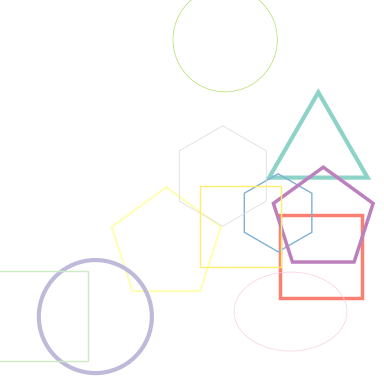[{"shape": "triangle", "thickness": 3, "radius": 0.74, "center": [0.827, 0.613]}, {"shape": "pentagon", "thickness": 1.5, "radius": 0.75, "center": [0.432, 0.364]}, {"shape": "circle", "thickness": 3, "radius": 0.73, "center": [0.248, 0.178]}, {"shape": "square", "thickness": 2.5, "radius": 0.53, "center": [0.833, 0.334]}, {"shape": "hexagon", "thickness": 1, "radius": 0.51, "center": [0.722, 0.447]}, {"shape": "circle", "thickness": 0.5, "radius": 0.68, "center": [0.585, 0.897]}, {"shape": "oval", "thickness": 0.5, "radius": 0.73, "center": [0.755, 0.191]}, {"shape": "hexagon", "thickness": 0.5, "radius": 0.65, "center": [0.579, 0.543]}, {"shape": "pentagon", "thickness": 2.5, "radius": 0.68, "center": [0.84, 0.43]}, {"shape": "square", "thickness": 1, "radius": 0.59, "center": [0.111, 0.179]}, {"shape": "square", "thickness": 1, "radius": 0.53, "center": [0.625, 0.412]}]